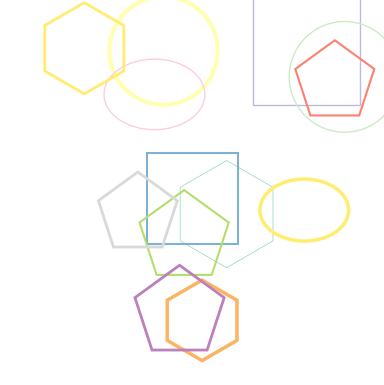[{"shape": "hexagon", "thickness": 0.5, "radius": 0.7, "center": [0.589, 0.444]}, {"shape": "circle", "thickness": 3, "radius": 0.7, "center": [0.425, 0.868]}, {"shape": "square", "thickness": 1, "radius": 0.69, "center": [0.797, 0.865]}, {"shape": "pentagon", "thickness": 1.5, "radius": 0.54, "center": [0.87, 0.787]}, {"shape": "square", "thickness": 1.5, "radius": 0.59, "center": [0.501, 0.485]}, {"shape": "hexagon", "thickness": 2.5, "radius": 0.52, "center": [0.525, 0.168]}, {"shape": "pentagon", "thickness": 1.5, "radius": 0.61, "center": [0.478, 0.384]}, {"shape": "oval", "thickness": 1, "radius": 0.65, "center": [0.401, 0.755]}, {"shape": "pentagon", "thickness": 2, "radius": 0.54, "center": [0.358, 0.446]}, {"shape": "pentagon", "thickness": 2, "radius": 0.61, "center": [0.466, 0.189]}, {"shape": "circle", "thickness": 1, "radius": 0.72, "center": [0.895, 0.8]}, {"shape": "oval", "thickness": 2.5, "radius": 0.58, "center": [0.79, 0.454]}, {"shape": "hexagon", "thickness": 2, "radius": 0.59, "center": [0.219, 0.875]}]